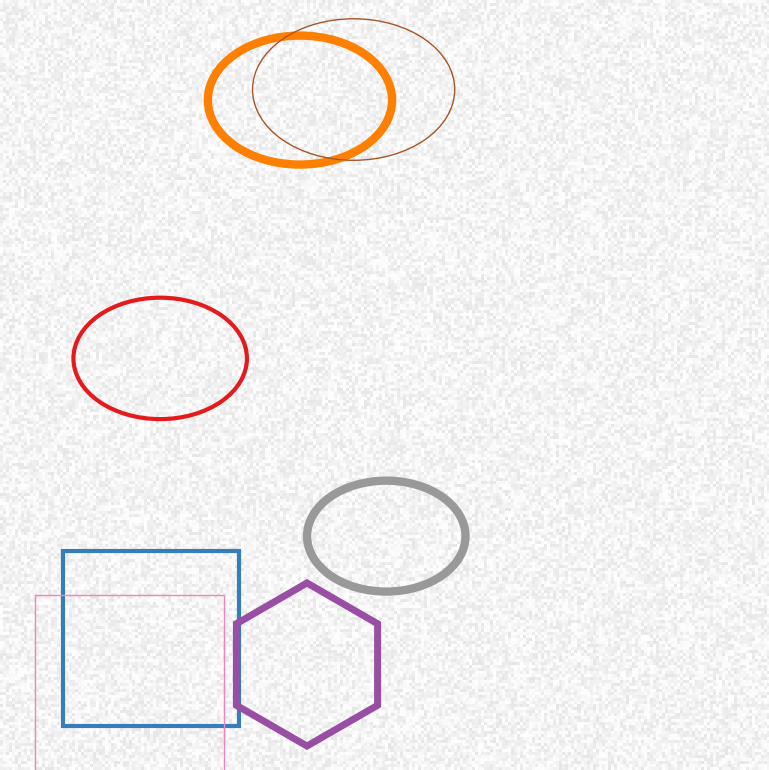[{"shape": "oval", "thickness": 1.5, "radius": 0.56, "center": [0.208, 0.535]}, {"shape": "square", "thickness": 1.5, "radius": 0.57, "center": [0.196, 0.171]}, {"shape": "hexagon", "thickness": 2.5, "radius": 0.53, "center": [0.399, 0.137]}, {"shape": "oval", "thickness": 3, "radius": 0.6, "center": [0.39, 0.87]}, {"shape": "oval", "thickness": 0.5, "radius": 0.66, "center": [0.459, 0.884]}, {"shape": "square", "thickness": 0.5, "radius": 0.62, "center": [0.168, 0.104]}, {"shape": "oval", "thickness": 3, "radius": 0.51, "center": [0.502, 0.304]}]